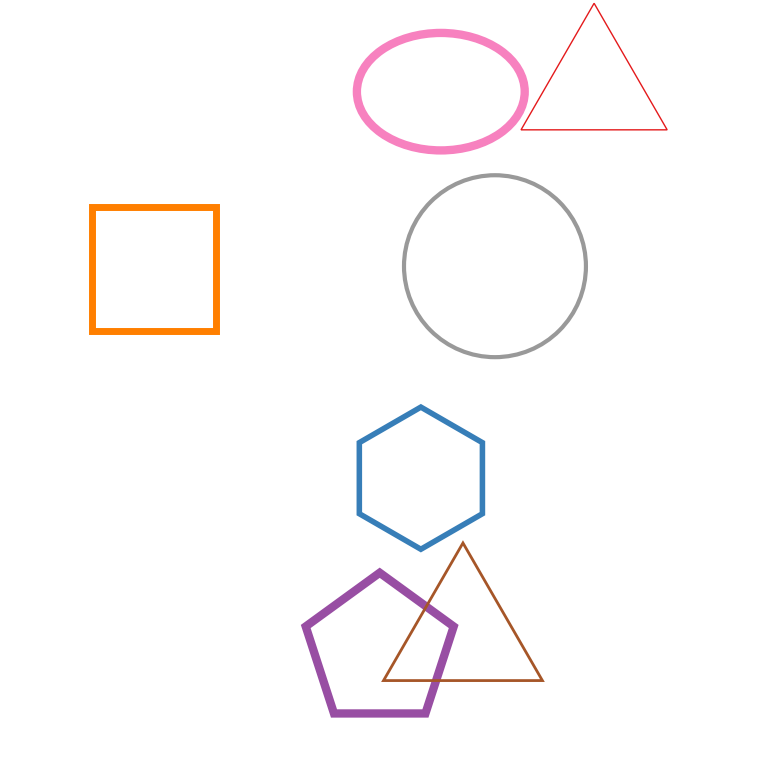[{"shape": "triangle", "thickness": 0.5, "radius": 0.55, "center": [0.772, 0.886]}, {"shape": "hexagon", "thickness": 2, "radius": 0.46, "center": [0.547, 0.379]}, {"shape": "pentagon", "thickness": 3, "radius": 0.51, "center": [0.493, 0.155]}, {"shape": "square", "thickness": 2.5, "radius": 0.4, "center": [0.2, 0.65]}, {"shape": "triangle", "thickness": 1, "radius": 0.6, "center": [0.601, 0.176]}, {"shape": "oval", "thickness": 3, "radius": 0.54, "center": [0.572, 0.881]}, {"shape": "circle", "thickness": 1.5, "radius": 0.59, "center": [0.643, 0.654]}]